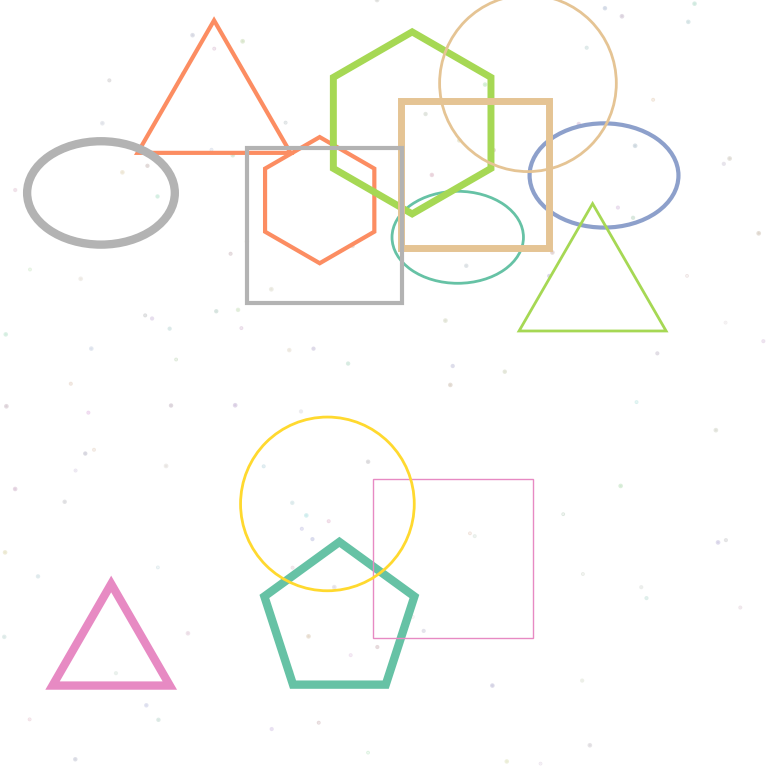[{"shape": "oval", "thickness": 1, "radius": 0.43, "center": [0.594, 0.692]}, {"shape": "pentagon", "thickness": 3, "radius": 0.51, "center": [0.441, 0.194]}, {"shape": "triangle", "thickness": 1.5, "radius": 0.57, "center": [0.278, 0.859]}, {"shape": "hexagon", "thickness": 1.5, "radius": 0.41, "center": [0.415, 0.74]}, {"shape": "oval", "thickness": 1.5, "radius": 0.48, "center": [0.784, 0.772]}, {"shape": "triangle", "thickness": 3, "radius": 0.44, "center": [0.144, 0.154]}, {"shape": "square", "thickness": 0.5, "radius": 0.52, "center": [0.588, 0.274]}, {"shape": "triangle", "thickness": 1, "radius": 0.55, "center": [0.77, 0.625]}, {"shape": "hexagon", "thickness": 2.5, "radius": 0.59, "center": [0.535, 0.84]}, {"shape": "circle", "thickness": 1, "radius": 0.56, "center": [0.425, 0.346]}, {"shape": "circle", "thickness": 1, "radius": 0.57, "center": [0.686, 0.892]}, {"shape": "square", "thickness": 2.5, "radius": 0.48, "center": [0.617, 0.773]}, {"shape": "oval", "thickness": 3, "radius": 0.48, "center": [0.131, 0.749]}, {"shape": "square", "thickness": 1.5, "radius": 0.5, "center": [0.421, 0.707]}]